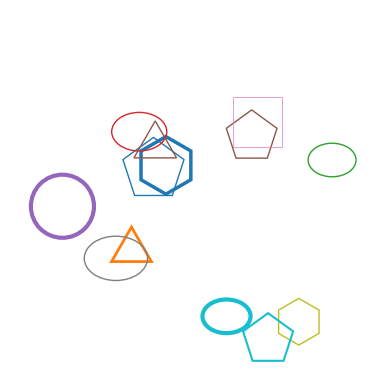[{"shape": "pentagon", "thickness": 1, "radius": 0.42, "center": [0.399, 0.56]}, {"shape": "hexagon", "thickness": 2.5, "radius": 0.37, "center": [0.431, 0.57]}, {"shape": "triangle", "thickness": 2, "radius": 0.3, "center": [0.341, 0.35]}, {"shape": "oval", "thickness": 1, "radius": 0.31, "center": [0.863, 0.584]}, {"shape": "oval", "thickness": 1, "radius": 0.36, "center": [0.362, 0.658]}, {"shape": "circle", "thickness": 3, "radius": 0.41, "center": [0.162, 0.464]}, {"shape": "triangle", "thickness": 1, "radius": 0.32, "center": [0.403, 0.622]}, {"shape": "pentagon", "thickness": 1, "radius": 0.35, "center": [0.654, 0.645]}, {"shape": "square", "thickness": 0.5, "radius": 0.32, "center": [0.669, 0.683]}, {"shape": "oval", "thickness": 1, "radius": 0.41, "center": [0.301, 0.329]}, {"shape": "hexagon", "thickness": 1, "radius": 0.3, "center": [0.776, 0.164]}, {"shape": "oval", "thickness": 3, "radius": 0.31, "center": [0.588, 0.178]}, {"shape": "pentagon", "thickness": 1.5, "radius": 0.34, "center": [0.696, 0.118]}]